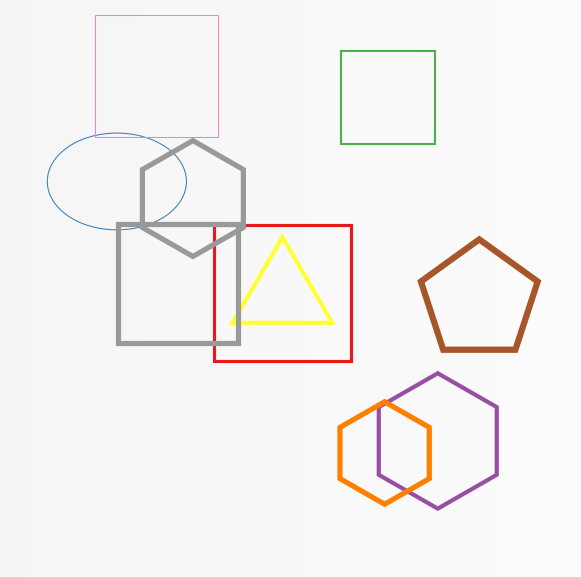[{"shape": "square", "thickness": 1.5, "radius": 0.59, "center": [0.486, 0.492]}, {"shape": "oval", "thickness": 0.5, "radius": 0.6, "center": [0.201, 0.685]}, {"shape": "square", "thickness": 1, "radius": 0.4, "center": [0.667, 0.83]}, {"shape": "hexagon", "thickness": 2, "radius": 0.59, "center": [0.753, 0.236]}, {"shape": "hexagon", "thickness": 2.5, "radius": 0.44, "center": [0.662, 0.215]}, {"shape": "triangle", "thickness": 2, "radius": 0.49, "center": [0.486, 0.49]}, {"shape": "pentagon", "thickness": 3, "radius": 0.53, "center": [0.825, 0.479]}, {"shape": "square", "thickness": 0.5, "radius": 0.53, "center": [0.269, 0.868]}, {"shape": "hexagon", "thickness": 2.5, "radius": 0.5, "center": [0.332, 0.655]}, {"shape": "square", "thickness": 2.5, "radius": 0.51, "center": [0.306, 0.508]}]